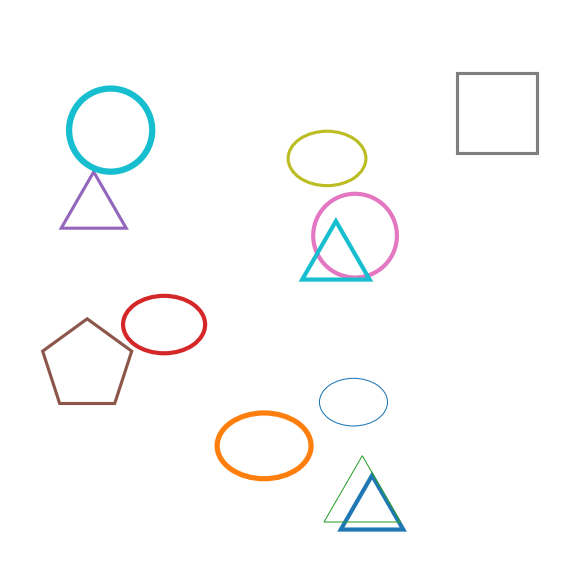[{"shape": "oval", "thickness": 0.5, "radius": 0.29, "center": [0.612, 0.303]}, {"shape": "triangle", "thickness": 2, "radius": 0.31, "center": [0.644, 0.113]}, {"shape": "oval", "thickness": 2.5, "radius": 0.41, "center": [0.457, 0.227]}, {"shape": "triangle", "thickness": 0.5, "radius": 0.38, "center": [0.627, 0.133]}, {"shape": "oval", "thickness": 2, "radius": 0.36, "center": [0.284, 0.437]}, {"shape": "triangle", "thickness": 1.5, "radius": 0.32, "center": [0.162, 0.637]}, {"shape": "pentagon", "thickness": 1.5, "radius": 0.41, "center": [0.151, 0.366]}, {"shape": "circle", "thickness": 2, "radius": 0.36, "center": [0.615, 0.591]}, {"shape": "square", "thickness": 1.5, "radius": 0.34, "center": [0.861, 0.803]}, {"shape": "oval", "thickness": 1.5, "radius": 0.34, "center": [0.566, 0.725]}, {"shape": "circle", "thickness": 3, "radius": 0.36, "center": [0.192, 0.774]}, {"shape": "triangle", "thickness": 2, "radius": 0.34, "center": [0.582, 0.549]}]